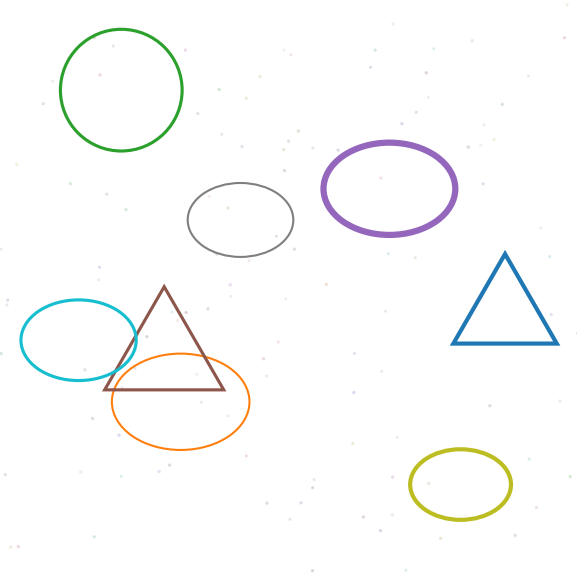[{"shape": "triangle", "thickness": 2, "radius": 0.52, "center": [0.875, 0.456]}, {"shape": "oval", "thickness": 1, "radius": 0.6, "center": [0.313, 0.303]}, {"shape": "circle", "thickness": 1.5, "radius": 0.53, "center": [0.21, 0.843]}, {"shape": "oval", "thickness": 3, "radius": 0.57, "center": [0.674, 0.672]}, {"shape": "triangle", "thickness": 1.5, "radius": 0.6, "center": [0.284, 0.384]}, {"shape": "oval", "thickness": 1, "radius": 0.46, "center": [0.416, 0.618]}, {"shape": "oval", "thickness": 2, "radius": 0.44, "center": [0.798, 0.16]}, {"shape": "oval", "thickness": 1.5, "radius": 0.5, "center": [0.136, 0.41]}]